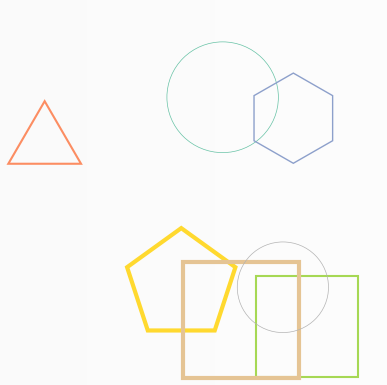[{"shape": "circle", "thickness": 0.5, "radius": 0.72, "center": [0.575, 0.747]}, {"shape": "triangle", "thickness": 1.5, "radius": 0.54, "center": [0.115, 0.629]}, {"shape": "hexagon", "thickness": 1, "radius": 0.59, "center": [0.757, 0.693]}, {"shape": "square", "thickness": 1.5, "radius": 0.66, "center": [0.792, 0.153]}, {"shape": "pentagon", "thickness": 3, "radius": 0.73, "center": [0.468, 0.261]}, {"shape": "square", "thickness": 3, "radius": 0.75, "center": [0.623, 0.169]}, {"shape": "circle", "thickness": 0.5, "radius": 0.59, "center": [0.73, 0.254]}]